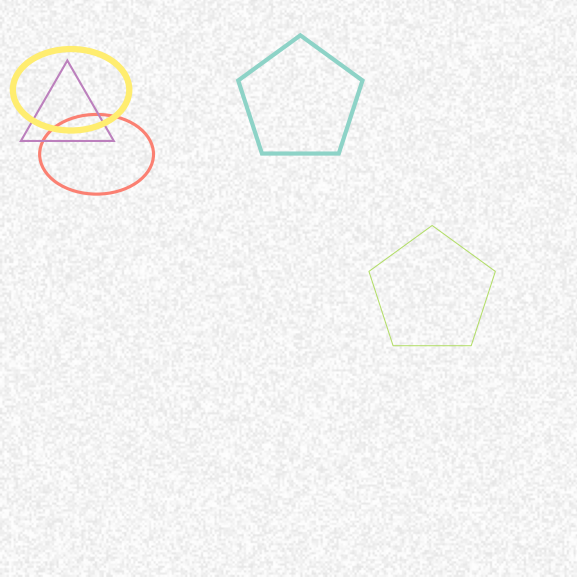[{"shape": "pentagon", "thickness": 2, "radius": 0.57, "center": [0.52, 0.825]}, {"shape": "oval", "thickness": 1.5, "radius": 0.49, "center": [0.167, 0.732]}, {"shape": "pentagon", "thickness": 0.5, "radius": 0.58, "center": [0.748, 0.494]}, {"shape": "triangle", "thickness": 1, "radius": 0.46, "center": [0.117, 0.801]}, {"shape": "oval", "thickness": 3, "radius": 0.5, "center": [0.123, 0.844]}]